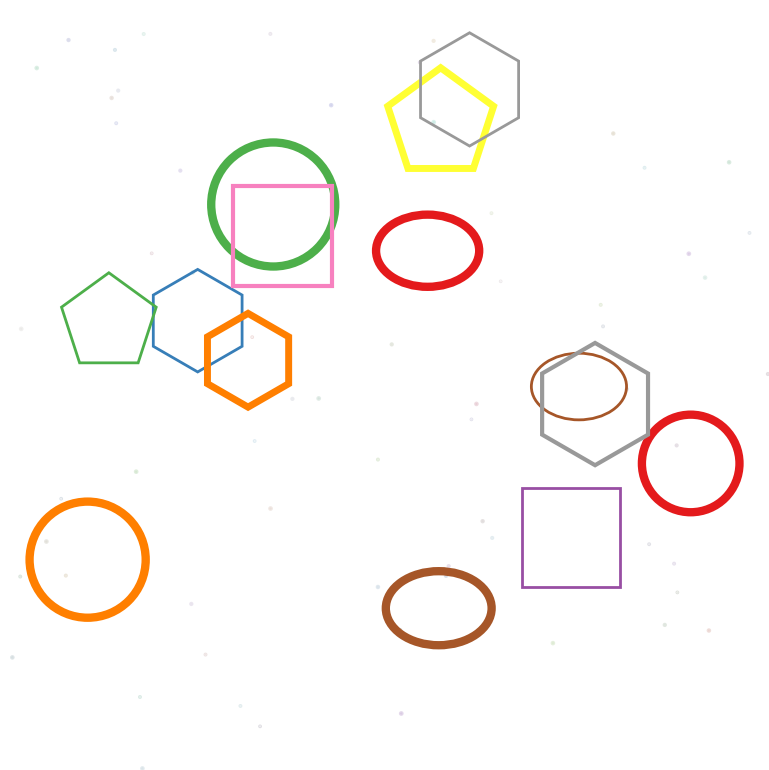[{"shape": "circle", "thickness": 3, "radius": 0.32, "center": [0.897, 0.398]}, {"shape": "oval", "thickness": 3, "radius": 0.33, "center": [0.555, 0.674]}, {"shape": "hexagon", "thickness": 1, "radius": 0.33, "center": [0.257, 0.584]}, {"shape": "circle", "thickness": 3, "radius": 0.4, "center": [0.355, 0.734]}, {"shape": "pentagon", "thickness": 1, "radius": 0.32, "center": [0.141, 0.581]}, {"shape": "square", "thickness": 1, "radius": 0.32, "center": [0.742, 0.302]}, {"shape": "hexagon", "thickness": 2.5, "radius": 0.3, "center": [0.322, 0.532]}, {"shape": "circle", "thickness": 3, "radius": 0.38, "center": [0.114, 0.273]}, {"shape": "pentagon", "thickness": 2.5, "radius": 0.36, "center": [0.572, 0.84]}, {"shape": "oval", "thickness": 1, "radius": 0.31, "center": [0.752, 0.498]}, {"shape": "oval", "thickness": 3, "radius": 0.34, "center": [0.57, 0.21]}, {"shape": "square", "thickness": 1.5, "radius": 0.32, "center": [0.367, 0.694]}, {"shape": "hexagon", "thickness": 1, "radius": 0.37, "center": [0.61, 0.884]}, {"shape": "hexagon", "thickness": 1.5, "radius": 0.4, "center": [0.773, 0.475]}]